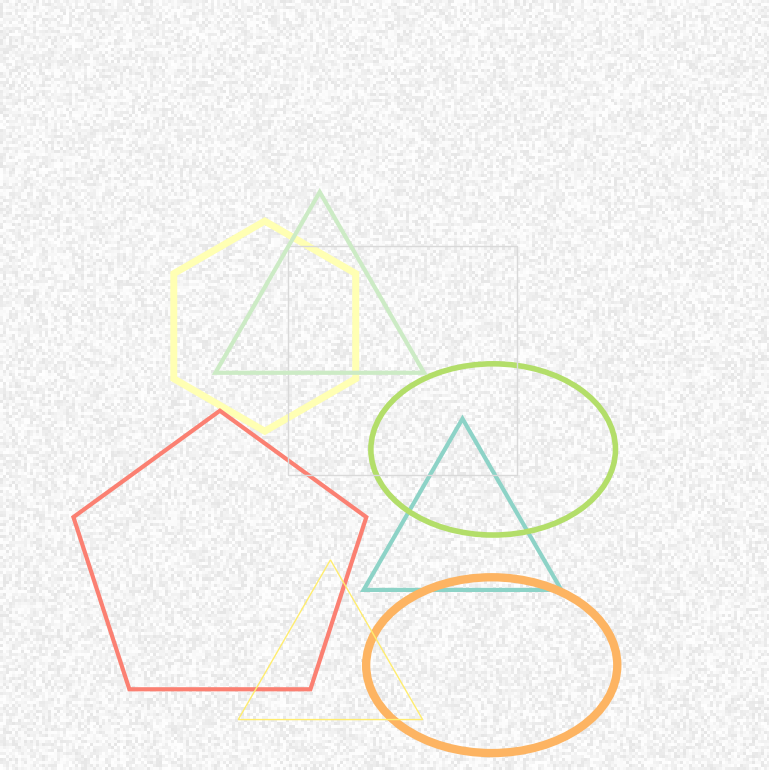[{"shape": "triangle", "thickness": 1.5, "radius": 0.74, "center": [0.601, 0.308]}, {"shape": "hexagon", "thickness": 2.5, "radius": 0.68, "center": [0.344, 0.576]}, {"shape": "pentagon", "thickness": 1.5, "radius": 1.0, "center": [0.286, 0.267]}, {"shape": "oval", "thickness": 3, "radius": 0.82, "center": [0.639, 0.136]}, {"shape": "oval", "thickness": 2, "radius": 0.79, "center": [0.64, 0.416]}, {"shape": "square", "thickness": 0.5, "radius": 0.74, "center": [0.523, 0.532]}, {"shape": "triangle", "thickness": 1.5, "radius": 0.78, "center": [0.415, 0.594]}, {"shape": "triangle", "thickness": 0.5, "radius": 0.69, "center": [0.429, 0.135]}]